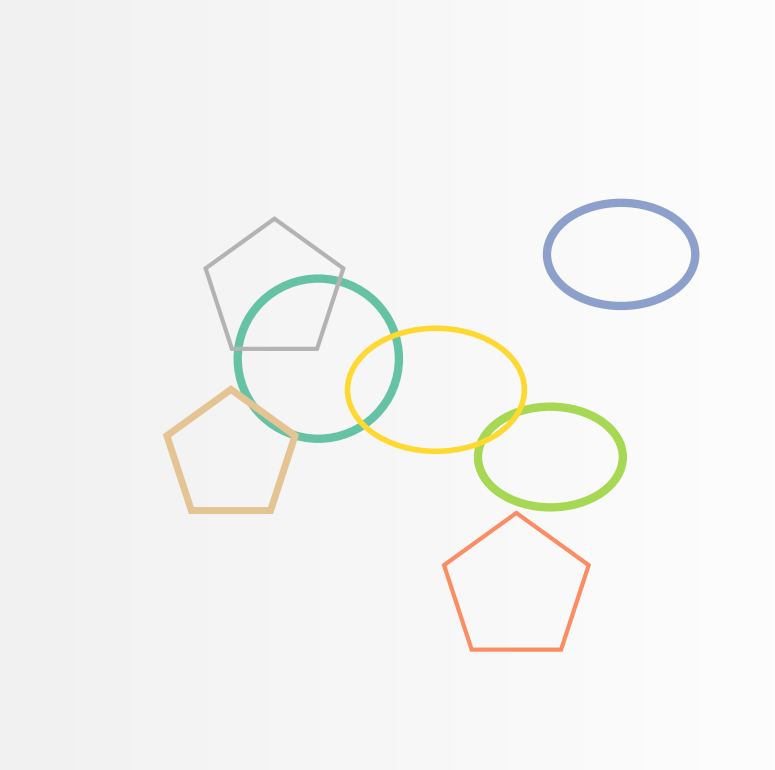[{"shape": "circle", "thickness": 3, "radius": 0.52, "center": [0.411, 0.534]}, {"shape": "pentagon", "thickness": 1.5, "radius": 0.49, "center": [0.666, 0.236]}, {"shape": "oval", "thickness": 3, "radius": 0.48, "center": [0.801, 0.67]}, {"shape": "oval", "thickness": 3, "radius": 0.47, "center": [0.71, 0.406]}, {"shape": "oval", "thickness": 2, "radius": 0.57, "center": [0.563, 0.494]}, {"shape": "pentagon", "thickness": 2.5, "radius": 0.43, "center": [0.298, 0.407]}, {"shape": "pentagon", "thickness": 1.5, "radius": 0.47, "center": [0.354, 0.623]}]